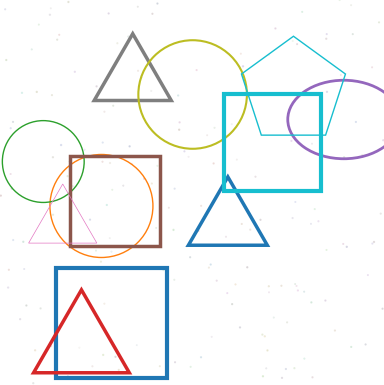[{"shape": "square", "thickness": 3, "radius": 0.72, "center": [0.289, 0.161]}, {"shape": "triangle", "thickness": 2.5, "radius": 0.59, "center": [0.592, 0.422]}, {"shape": "circle", "thickness": 1, "radius": 0.67, "center": [0.263, 0.465]}, {"shape": "circle", "thickness": 1, "radius": 0.53, "center": [0.112, 0.58]}, {"shape": "triangle", "thickness": 2.5, "radius": 0.72, "center": [0.212, 0.104]}, {"shape": "oval", "thickness": 2, "radius": 0.73, "center": [0.893, 0.69]}, {"shape": "square", "thickness": 2.5, "radius": 0.58, "center": [0.299, 0.477]}, {"shape": "triangle", "thickness": 0.5, "radius": 0.51, "center": [0.163, 0.42]}, {"shape": "triangle", "thickness": 2.5, "radius": 0.58, "center": [0.345, 0.797]}, {"shape": "circle", "thickness": 1.5, "radius": 0.7, "center": [0.5, 0.755]}, {"shape": "square", "thickness": 3, "radius": 0.63, "center": [0.708, 0.63]}, {"shape": "pentagon", "thickness": 1, "radius": 0.71, "center": [0.762, 0.764]}]